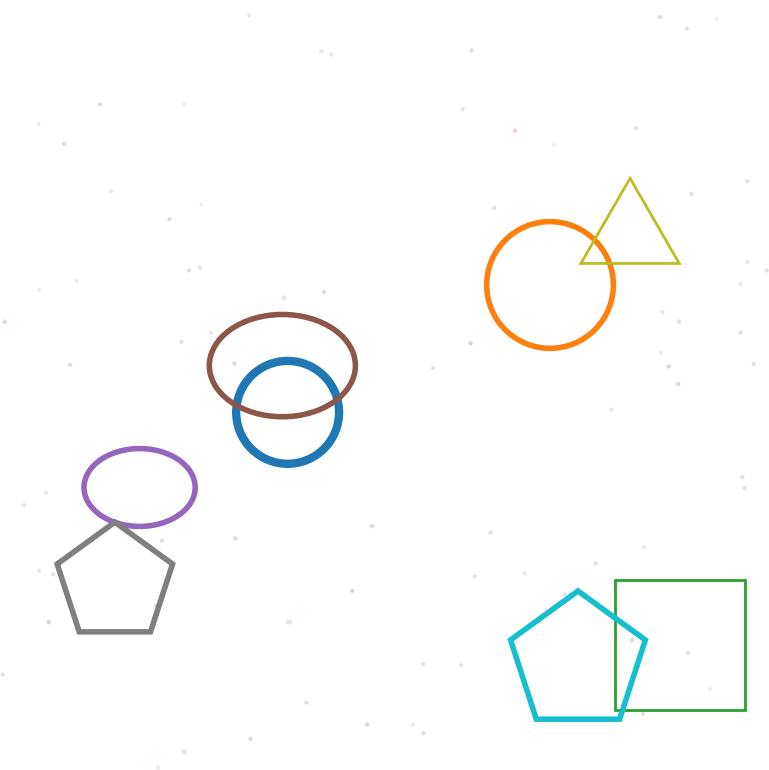[{"shape": "circle", "thickness": 3, "radius": 0.33, "center": [0.374, 0.464]}, {"shape": "circle", "thickness": 2, "radius": 0.41, "center": [0.714, 0.63]}, {"shape": "square", "thickness": 1, "radius": 0.42, "center": [0.883, 0.162]}, {"shape": "oval", "thickness": 2, "radius": 0.36, "center": [0.181, 0.367]}, {"shape": "oval", "thickness": 2, "radius": 0.47, "center": [0.367, 0.525]}, {"shape": "pentagon", "thickness": 2, "radius": 0.39, "center": [0.149, 0.243]}, {"shape": "triangle", "thickness": 1, "radius": 0.37, "center": [0.818, 0.695]}, {"shape": "pentagon", "thickness": 2, "radius": 0.46, "center": [0.751, 0.14]}]